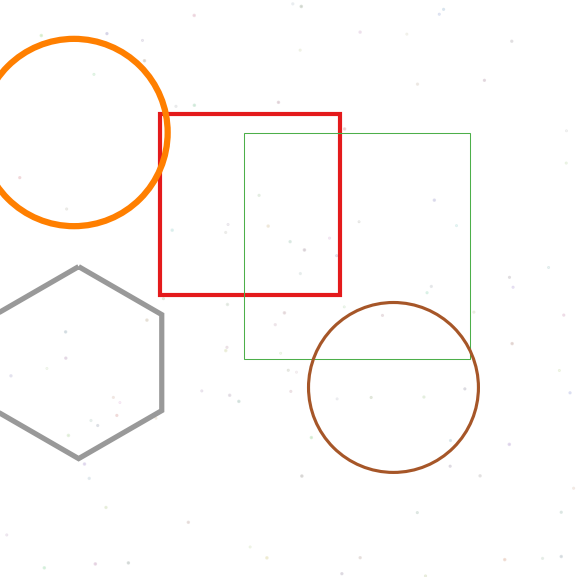[{"shape": "square", "thickness": 2, "radius": 0.78, "center": [0.433, 0.645]}, {"shape": "square", "thickness": 0.5, "radius": 0.98, "center": [0.619, 0.573]}, {"shape": "circle", "thickness": 3, "radius": 0.81, "center": [0.128, 0.77]}, {"shape": "circle", "thickness": 1.5, "radius": 0.74, "center": [0.681, 0.328]}, {"shape": "hexagon", "thickness": 2.5, "radius": 0.83, "center": [0.136, 0.371]}]